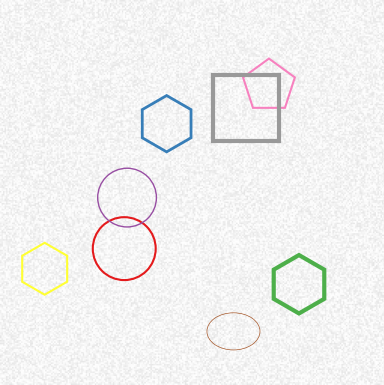[{"shape": "circle", "thickness": 1.5, "radius": 0.41, "center": [0.323, 0.354]}, {"shape": "hexagon", "thickness": 2, "radius": 0.37, "center": [0.433, 0.679]}, {"shape": "hexagon", "thickness": 3, "radius": 0.38, "center": [0.777, 0.262]}, {"shape": "circle", "thickness": 1, "radius": 0.38, "center": [0.33, 0.487]}, {"shape": "hexagon", "thickness": 1.5, "radius": 0.34, "center": [0.116, 0.302]}, {"shape": "oval", "thickness": 0.5, "radius": 0.34, "center": [0.606, 0.139]}, {"shape": "pentagon", "thickness": 1.5, "radius": 0.35, "center": [0.699, 0.777]}, {"shape": "square", "thickness": 3, "radius": 0.43, "center": [0.639, 0.72]}]